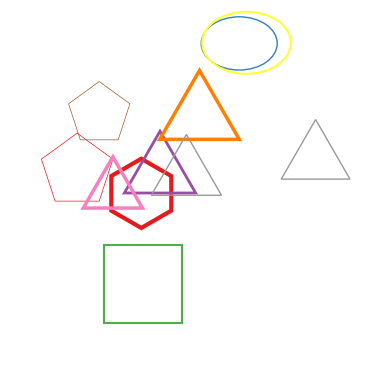[{"shape": "pentagon", "thickness": 0.5, "radius": 0.49, "center": [0.2, 0.557]}, {"shape": "hexagon", "thickness": 3, "radius": 0.45, "center": [0.367, 0.498]}, {"shape": "oval", "thickness": 1, "radius": 0.49, "center": [0.621, 0.887]}, {"shape": "square", "thickness": 1.5, "radius": 0.5, "center": [0.371, 0.263]}, {"shape": "triangle", "thickness": 2, "radius": 0.53, "center": [0.416, 0.552]}, {"shape": "triangle", "thickness": 2.5, "radius": 0.6, "center": [0.518, 0.698]}, {"shape": "oval", "thickness": 1.5, "radius": 0.58, "center": [0.64, 0.889]}, {"shape": "pentagon", "thickness": 0.5, "radius": 0.42, "center": [0.258, 0.705]}, {"shape": "triangle", "thickness": 2.5, "radius": 0.44, "center": [0.293, 0.504]}, {"shape": "triangle", "thickness": 1, "radius": 0.53, "center": [0.484, 0.545]}, {"shape": "triangle", "thickness": 1, "radius": 0.52, "center": [0.82, 0.586]}]